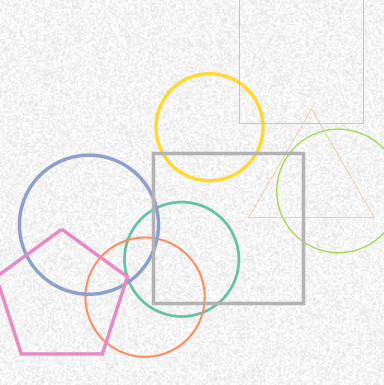[{"shape": "circle", "thickness": 2, "radius": 0.74, "center": [0.472, 0.326]}, {"shape": "circle", "thickness": 1.5, "radius": 0.78, "center": [0.377, 0.228]}, {"shape": "circle", "thickness": 2.5, "radius": 0.9, "center": [0.231, 0.416]}, {"shape": "pentagon", "thickness": 2.5, "radius": 0.9, "center": [0.161, 0.226]}, {"shape": "circle", "thickness": 1, "radius": 0.8, "center": [0.879, 0.504]}, {"shape": "circle", "thickness": 2.5, "radius": 0.69, "center": [0.544, 0.669]}, {"shape": "triangle", "thickness": 0.5, "radius": 0.94, "center": [0.809, 0.529]}, {"shape": "square", "thickness": 2.5, "radius": 0.97, "center": [0.593, 0.408]}, {"shape": "square", "thickness": 0.5, "radius": 0.8, "center": [0.781, 0.841]}]